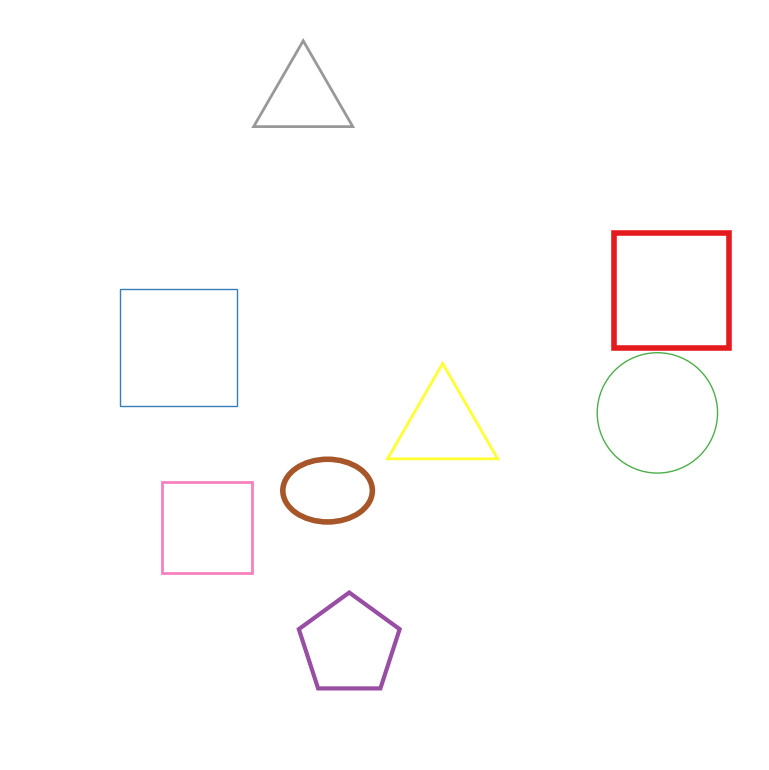[{"shape": "square", "thickness": 2, "radius": 0.37, "center": [0.872, 0.623]}, {"shape": "square", "thickness": 0.5, "radius": 0.38, "center": [0.232, 0.549]}, {"shape": "circle", "thickness": 0.5, "radius": 0.39, "center": [0.854, 0.464]}, {"shape": "pentagon", "thickness": 1.5, "radius": 0.34, "center": [0.454, 0.162]}, {"shape": "triangle", "thickness": 1, "radius": 0.41, "center": [0.575, 0.445]}, {"shape": "oval", "thickness": 2, "radius": 0.29, "center": [0.425, 0.363]}, {"shape": "square", "thickness": 1, "radius": 0.29, "center": [0.269, 0.315]}, {"shape": "triangle", "thickness": 1, "radius": 0.37, "center": [0.394, 0.873]}]